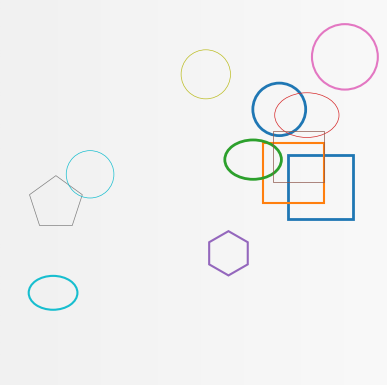[{"shape": "circle", "thickness": 2, "radius": 0.34, "center": [0.721, 0.716]}, {"shape": "square", "thickness": 2, "radius": 0.42, "center": [0.827, 0.515]}, {"shape": "square", "thickness": 1.5, "radius": 0.39, "center": [0.756, 0.551]}, {"shape": "oval", "thickness": 2, "radius": 0.37, "center": [0.653, 0.585]}, {"shape": "oval", "thickness": 0.5, "radius": 0.41, "center": [0.792, 0.701]}, {"shape": "hexagon", "thickness": 1.5, "radius": 0.29, "center": [0.59, 0.342]}, {"shape": "square", "thickness": 0.5, "radius": 0.33, "center": [0.77, 0.593]}, {"shape": "circle", "thickness": 1.5, "radius": 0.42, "center": [0.89, 0.852]}, {"shape": "pentagon", "thickness": 0.5, "radius": 0.36, "center": [0.144, 0.472]}, {"shape": "circle", "thickness": 0.5, "radius": 0.32, "center": [0.531, 0.807]}, {"shape": "oval", "thickness": 1.5, "radius": 0.31, "center": [0.137, 0.239]}, {"shape": "circle", "thickness": 0.5, "radius": 0.31, "center": [0.232, 0.547]}]